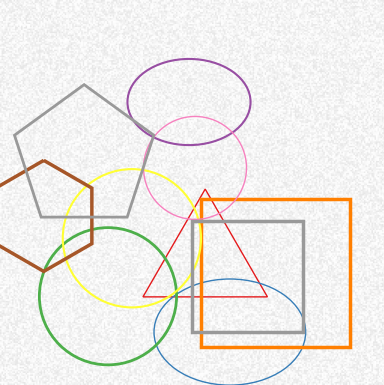[{"shape": "triangle", "thickness": 1, "radius": 0.93, "center": [0.533, 0.322]}, {"shape": "oval", "thickness": 1, "radius": 0.98, "center": [0.597, 0.137]}, {"shape": "circle", "thickness": 2, "radius": 0.89, "center": [0.28, 0.231]}, {"shape": "oval", "thickness": 1.5, "radius": 0.8, "center": [0.491, 0.735]}, {"shape": "square", "thickness": 2.5, "radius": 0.96, "center": [0.716, 0.29]}, {"shape": "circle", "thickness": 1.5, "radius": 0.9, "center": [0.343, 0.381]}, {"shape": "hexagon", "thickness": 2.5, "radius": 0.72, "center": [0.114, 0.439]}, {"shape": "circle", "thickness": 1, "radius": 0.67, "center": [0.507, 0.564]}, {"shape": "pentagon", "thickness": 2, "radius": 0.95, "center": [0.219, 0.59]}, {"shape": "square", "thickness": 2.5, "radius": 0.73, "center": [0.643, 0.281]}]